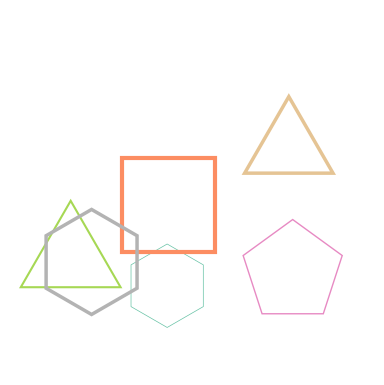[{"shape": "hexagon", "thickness": 0.5, "radius": 0.54, "center": [0.434, 0.258]}, {"shape": "square", "thickness": 3, "radius": 0.61, "center": [0.437, 0.467]}, {"shape": "pentagon", "thickness": 1, "radius": 0.68, "center": [0.76, 0.294]}, {"shape": "triangle", "thickness": 1.5, "radius": 0.75, "center": [0.184, 0.329]}, {"shape": "triangle", "thickness": 2.5, "radius": 0.66, "center": [0.75, 0.616]}, {"shape": "hexagon", "thickness": 2.5, "radius": 0.68, "center": [0.238, 0.32]}]